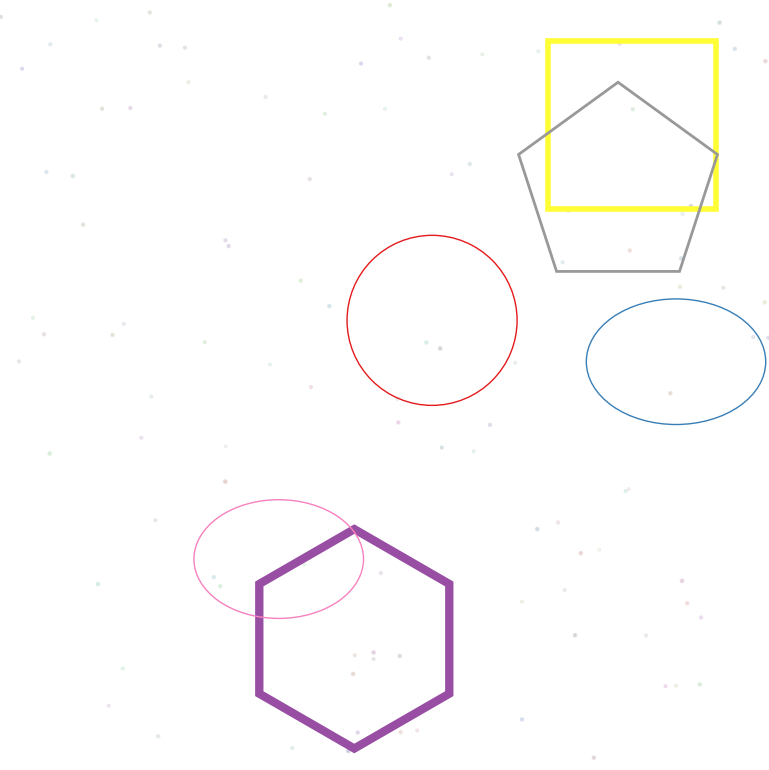[{"shape": "circle", "thickness": 0.5, "radius": 0.55, "center": [0.561, 0.584]}, {"shape": "oval", "thickness": 0.5, "radius": 0.58, "center": [0.878, 0.53]}, {"shape": "hexagon", "thickness": 3, "radius": 0.71, "center": [0.46, 0.17]}, {"shape": "square", "thickness": 2, "radius": 0.55, "center": [0.821, 0.838]}, {"shape": "oval", "thickness": 0.5, "radius": 0.55, "center": [0.362, 0.274]}, {"shape": "pentagon", "thickness": 1, "radius": 0.68, "center": [0.803, 0.757]}]